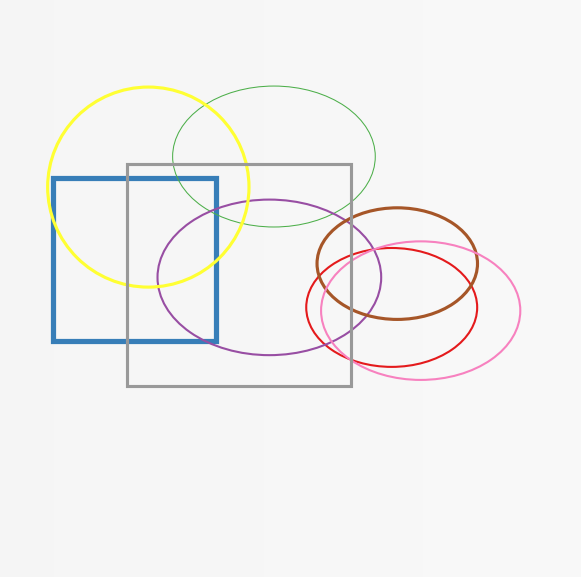[{"shape": "oval", "thickness": 1, "radius": 0.74, "center": [0.674, 0.467]}, {"shape": "square", "thickness": 2.5, "radius": 0.7, "center": [0.232, 0.55]}, {"shape": "oval", "thickness": 0.5, "radius": 0.87, "center": [0.471, 0.728]}, {"shape": "oval", "thickness": 1, "radius": 0.96, "center": [0.463, 0.519]}, {"shape": "circle", "thickness": 1.5, "radius": 0.87, "center": [0.255, 0.675]}, {"shape": "oval", "thickness": 1.5, "radius": 0.69, "center": [0.683, 0.543]}, {"shape": "oval", "thickness": 1, "radius": 0.86, "center": [0.724, 0.461]}, {"shape": "square", "thickness": 1.5, "radius": 0.96, "center": [0.411, 0.523]}]